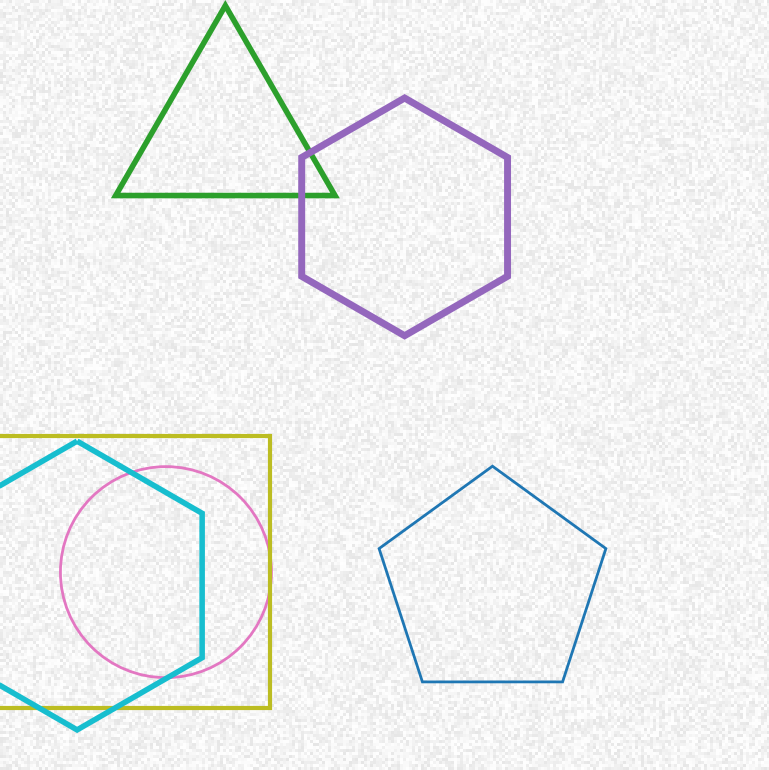[{"shape": "pentagon", "thickness": 1, "radius": 0.77, "center": [0.64, 0.24]}, {"shape": "triangle", "thickness": 2, "radius": 0.82, "center": [0.293, 0.828]}, {"shape": "hexagon", "thickness": 2.5, "radius": 0.77, "center": [0.525, 0.718]}, {"shape": "circle", "thickness": 1, "radius": 0.69, "center": [0.216, 0.257]}, {"shape": "square", "thickness": 1.5, "radius": 0.88, "center": [0.173, 0.257]}, {"shape": "hexagon", "thickness": 2, "radius": 0.94, "center": [0.1, 0.24]}]